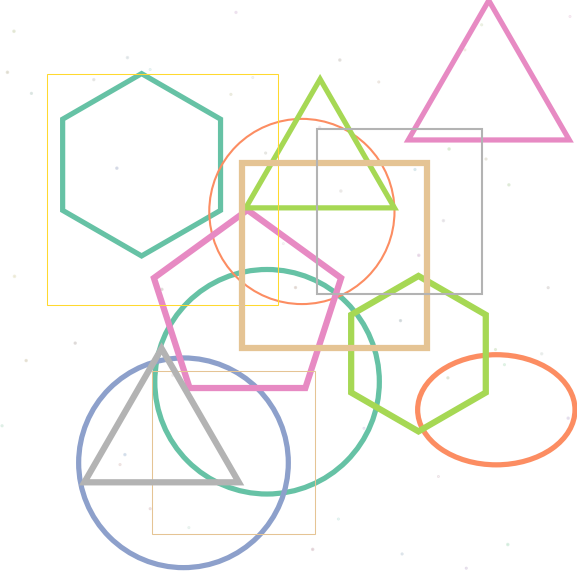[{"shape": "circle", "thickness": 2.5, "radius": 0.97, "center": [0.462, 0.338]}, {"shape": "hexagon", "thickness": 2.5, "radius": 0.79, "center": [0.245, 0.714]}, {"shape": "oval", "thickness": 2.5, "radius": 0.68, "center": [0.859, 0.29]}, {"shape": "circle", "thickness": 1, "radius": 0.8, "center": [0.523, 0.633]}, {"shape": "circle", "thickness": 2.5, "radius": 0.91, "center": [0.318, 0.198]}, {"shape": "pentagon", "thickness": 3, "radius": 0.85, "center": [0.429, 0.465]}, {"shape": "triangle", "thickness": 2.5, "radius": 0.81, "center": [0.846, 0.837]}, {"shape": "triangle", "thickness": 2.5, "radius": 0.74, "center": [0.554, 0.714]}, {"shape": "hexagon", "thickness": 3, "radius": 0.67, "center": [0.725, 0.387]}, {"shape": "square", "thickness": 0.5, "radius": 1.0, "center": [0.281, 0.671]}, {"shape": "square", "thickness": 3, "radius": 0.8, "center": [0.579, 0.556]}, {"shape": "square", "thickness": 0.5, "radius": 0.7, "center": [0.404, 0.216]}, {"shape": "triangle", "thickness": 3, "radius": 0.77, "center": [0.28, 0.241]}, {"shape": "square", "thickness": 1, "radius": 0.71, "center": [0.692, 0.632]}]